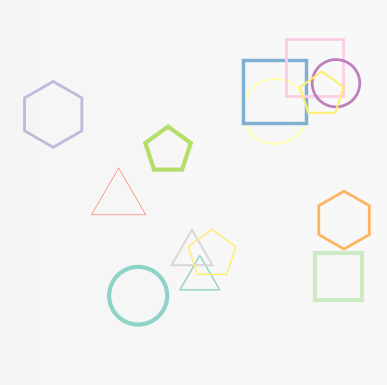[{"shape": "triangle", "thickness": 1, "radius": 0.3, "center": [0.516, 0.277]}, {"shape": "circle", "thickness": 3, "radius": 0.37, "center": [0.357, 0.232]}, {"shape": "circle", "thickness": 1.5, "radius": 0.42, "center": [0.71, 0.711]}, {"shape": "hexagon", "thickness": 2, "radius": 0.43, "center": [0.137, 0.703]}, {"shape": "triangle", "thickness": 0.5, "radius": 0.4, "center": [0.306, 0.483]}, {"shape": "square", "thickness": 2.5, "radius": 0.41, "center": [0.708, 0.763]}, {"shape": "hexagon", "thickness": 2, "radius": 0.38, "center": [0.888, 0.428]}, {"shape": "pentagon", "thickness": 3, "radius": 0.31, "center": [0.434, 0.609]}, {"shape": "square", "thickness": 2, "radius": 0.37, "center": [0.811, 0.825]}, {"shape": "triangle", "thickness": 1.5, "radius": 0.31, "center": [0.495, 0.342]}, {"shape": "circle", "thickness": 2, "radius": 0.31, "center": [0.867, 0.784]}, {"shape": "square", "thickness": 3, "radius": 0.3, "center": [0.874, 0.281]}, {"shape": "pentagon", "thickness": 1.5, "radius": 0.3, "center": [0.831, 0.755]}, {"shape": "pentagon", "thickness": 1, "radius": 0.32, "center": [0.547, 0.34]}]